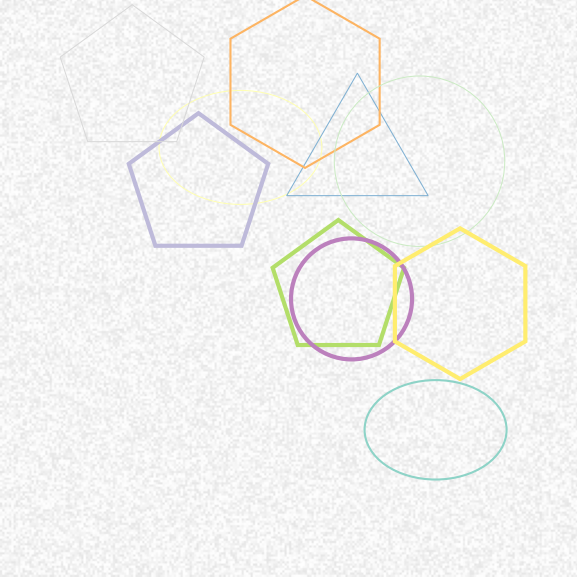[{"shape": "oval", "thickness": 1, "radius": 0.61, "center": [0.754, 0.255]}, {"shape": "oval", "thickness": 0.5, "radius": 0.7, "center": [0.416, 0.744]}, {"shape": "pentagon", "thickness": 2, "radius": 0.63, "center": [0.344, 0.676]}, {"shape": "triangle", "thickness": 0.5, "radius": 0.71, "center": [0.619, 0.731]}, {"shape": "hexagon", "thickness": 1, "radius": 0.75, "center": [0.528, 0.858]}, {"shape": "pentagon", "thickness": 2, "radius": 0.6, "center": [0.586, 0.498]}, {"shape": "pentagon", "thickness": 0.5, "radius": 0.66, "center": [0.229, 0.86]}, {"shape": "circle", "thickness": 2, "radius": 0.52, "center": [0.609, 0.482]}, {"shape": "circle", "thickness": 0.5, "radius": 0.74, "center": [0.726, 0.72]}, {"shape": "hexagon", "thickness": 2, "radius": 0.65, "center": [0.797, 0.473]}]